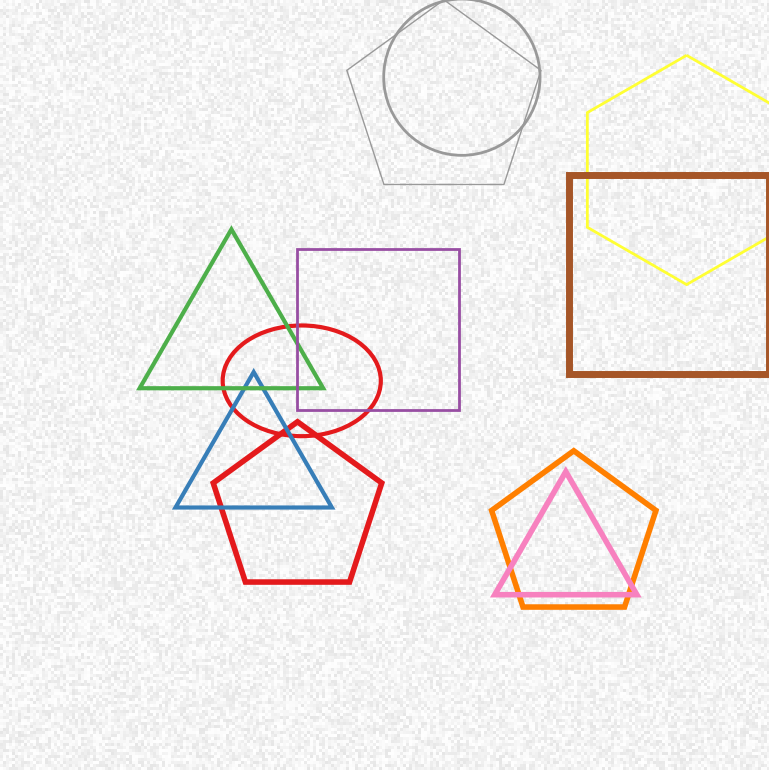[{"shape": "pentagon", "thickness": 2, "radius": 0.58, "center": [0.386, 0.337]}, {"shape": "oval", "thickness": 1.5, "radius": 0.51, "center": [0.392, 0.505]}, {"shape": "triangle", "thickness": 1.5, "radius": 0.59, "center": [0.329, 0.4]}, {"shape": "triangle", "thickness": 1.5, "radius": 0.69, "center": [0.301, 0.565]}, {"shape": "square", "thickness": 1, "radius": 0.52, "center": [0.491, 0.572]}, {"shape": "pentagon", "thickness": 2, "radius": 0.56, "center": [0.745, 0.302]}, {"shape": "hexagon", "thickness": 1, "radius": 0.74, "center": [0.892, 0.779]}, {"shape": "square", "thickness": 2.5, "radius": 0.65, "center": [0.869, 0.644]}, {"shape": "triangle", "thickness": 2, "radius": 0.53, "center": [0.735, 0.281]}, {"shape": "circle", "thickness": 1, "radius": 0.51, "center": [0.6, 0.9]}, {"shape": "pentagon", "thickness": 0.5, "radius": 0.66, "center": [0.577, 0.868]}]